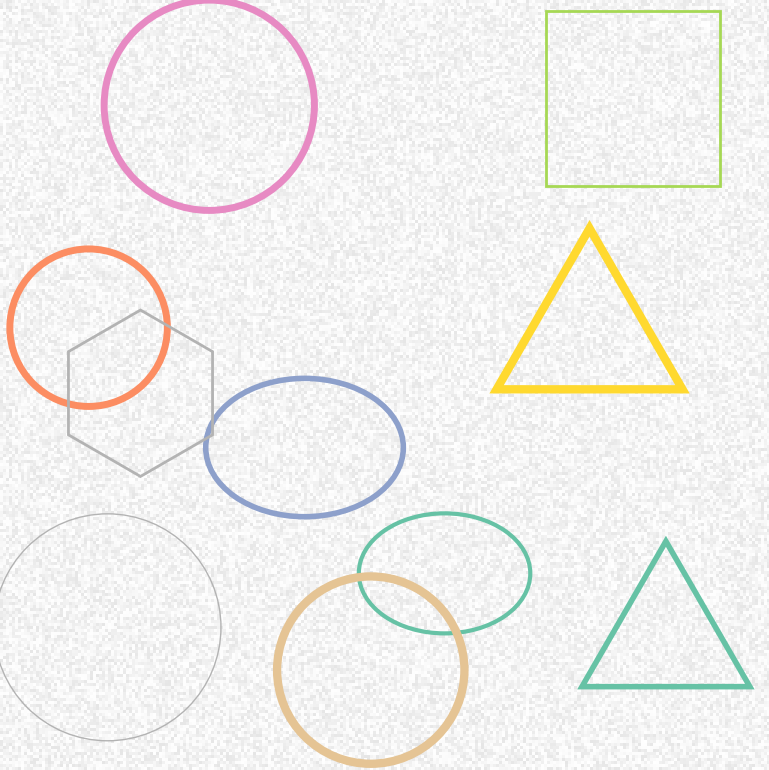[{"shape": "oval", "thickness": 1.5, "radius": 0.56, "center": [0.577, 0.255]}, {"shape": "triangle", "thickness": 2, "radius": 0.63, "center": [0.865, 0.171]}, {"shape": "circle", "thickness": 2.5, "radius": 0.51, "center": [0.115, 0.574]}, {"shape": "oval", "thickness": 2, "radius": 0.64, "center": [0.396, 0.419]}, {"shape": "circle", "thickness": 2.5, "radius": 0.68, "center": [0.272, 0.863]}, {"shape": "square", "thickness": 1, "radius": 0.57, "center": [0.822, 0.872]}, {"shape": "triangle", "thickness": 3, "radius": 0.7, "center": [0.766, 0.564]}, {"shape": "circle", "thickness": 3, "radius": 0.61, "center": [0.481, 0.13]}, {"shape": "hexagon", "thickness": 1, "radius": 0.54, "center": [0.182, 0.489]}, {"shape": "circle", "thickness": 0.5, "radius": 0.74, "center": [0.14, 0.185]}]